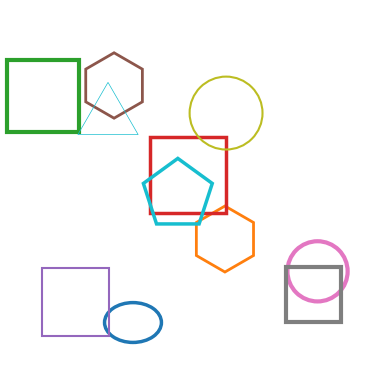[{"shape": "oval", "thickness": 2.5, "radius": 0.37, "center": [0.345, 0.162]}, {"shape": "hexagon", "thickness": 2, "radius": 0.43, "center": [0.584, 0.379]}, {"shape": "square", "thickness": 3, "radius": 0.46, "center": [0.111, 0.751]}, {"shape": "square", "thickness": 2.5, "radius": 0.5, "center": [0.488, 0.546]}, {"shape": "square", "thickness": 1.5, "radius": 0.44, "center": [0.196, 0.216]}, {"shape": "hexagon", "thickness": 2, "radius": 0.42, "center": [0.296, 0.778]}, {"shape": "circle", "thickness": 3, "radius": 0.39, "center": [0.825, 0.295]}, {"shape": "square", "thickness": 3, "radius": 0.36, "center": [0.815, 0.235]}, {"shape": "circle", "thickness": 1.5, "radius": 0.47, "center": [0.587, 0.706]}, {"shape": "triangle", "thickness": 0.5, "radius": 0.45, "center": [0.281, 0.696]}, {"shape": "pentagon", "thickness": 2.5, "radius": 0.47, "center": [0.462, 0.494]}]